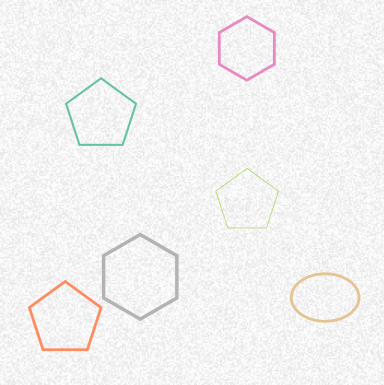[{"shape": "pentagon", "thickness": 1.5, "radius": 0.48, "center": [0.262, 0.701]}, {"shape": "pentagon", "thickness": 2, "radius": 0.49, "center": [0.169, 0.171]}, {"shape": "hexagon", "thickness": 2, "radius": 0.41, "center": [0.641, 0.874]}, {"shape": "pentagon", "thickness": 0.5, "radius": 0.43, "center": [0.642, 0.477]}, {"shape": "oval", "thickness": 2, "radius": 0.44, "center": [0.844, 0.227]}, {"shape": "hexagon", "thickness": 2.5, "radius": 0.55, "center": [0.364, 0.281]}]